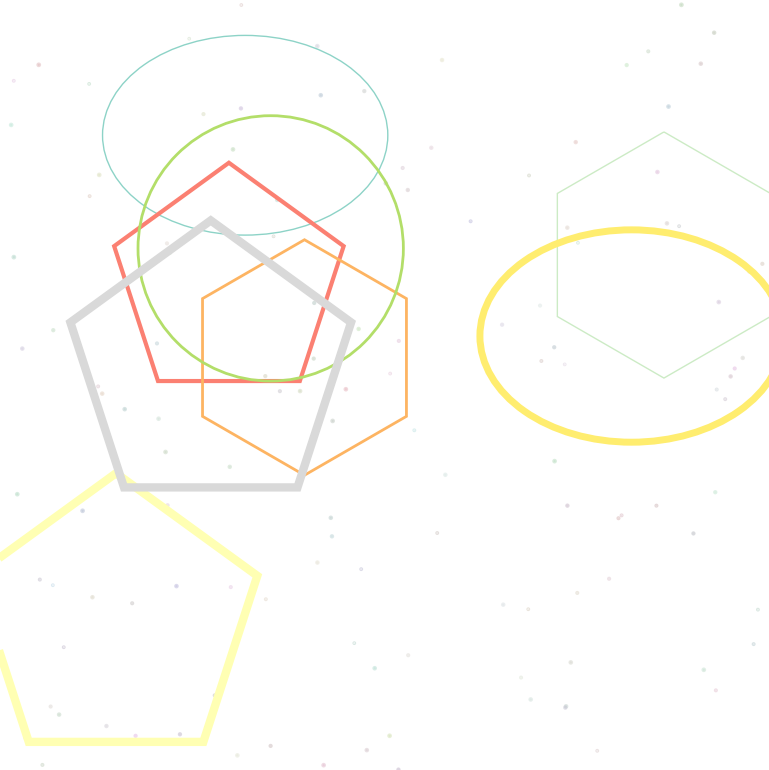[{"shape": "oval", "thickness": 0.5, "radius": 0.93, "center": [0.318, 0.824]}, {"shape": "pentagon", "thickness": 3, "radius": 0.96, "center": [0.151, 0.193]}, {"shape": "pentagon", "thickness": 1.5, "radius": 0.78, "center": [0.297, 0.632]}, {"shape": "hexagon", "thickness": 1, "radius": 0.76, "center": [0.395, 0.536]}, {"shape": "circle", "thickness": 1, "radius": 0.86, "center": [0.352, 0.677]}, {"shape": "pentagon", "thickness": 3, "radius": 0.96, "center": [0.274, 0.522]}, {"shape": "hexagon", "thickness": 0.5, "radius": 0.8, "center": [0.862, 0.669]}, {"shape": "oval", "thickness": 2.5, "radius": 0.98, "center": [0.82, 0.564]}]